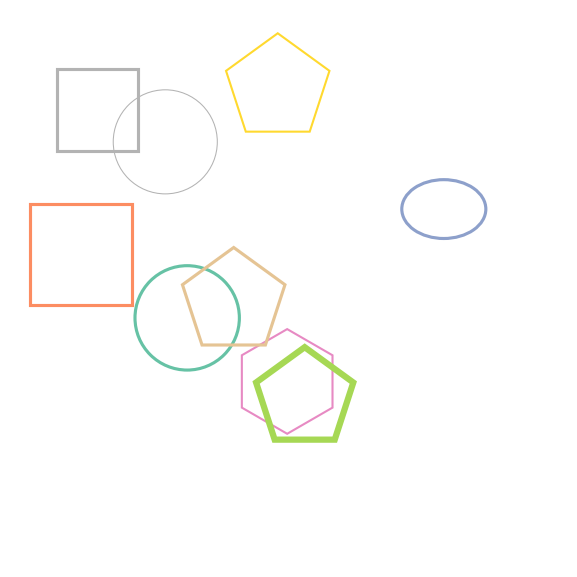[{"shape": "circle", "thickness": 1.5, "radius": 0.45, "center": [0.324, 0.449]}, {"shape": "square", "thickness": 1.5, "radius": 0.44, "center": [0.14, 0.558]}, {"shape": "oval", "thickness": 1.5, "radius": 0.36, "center": [0.769, 0.637]}, {"shape": "hexagon", "thickness": 1, "radius": 0.45, "center": [0.497, 0.339]}, {"shape": "pentagon", "thickness": 3, "radius": 0.44, "center": [0.528, 0.309]}, {"shape": "pentagon", "thickness": 1, "radius": 0.47, "center": [0.481, 0.847]}, {"shape": "pentagon", "thickness": 1.5, "radius": 0.47, "center": [0.405, 0.477]}, {"shape": "square", "thickness": 1.5, "radius": 0.35, "center": [0.169, 0.809]}, {"shape": "circle", "thickness": 0.5, "radius": 0.45, "center": [0.286, 0.754]}]